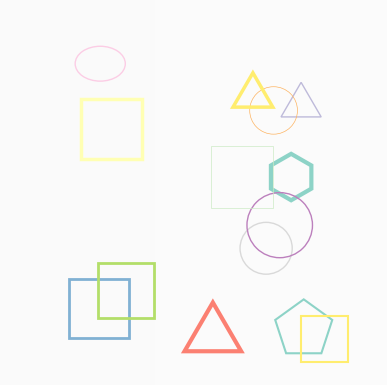[{"shape": "pentagon", "thickness": 1.5, "radius": 0.39, "center": [0.784, 0.145]}, {"shape": "hexagon", "thickness": 3, "radius": 0.3, "center": [0.751, 0.54]}, {"shape": "square", "thickness": 2.5, "radius": 0.39, "center": [0.287, 0.665]}, {"shape": "triangle", "thickness": 1, "radius": 0.3, "center": [0.777, 0.726]}, {"shape": "triangle", "thickness": 3, "radius": 0.42, "center": [0.549, 0.13]}, {"shape": "square", "thickness": 2, "radius": 0.38, "center": [0.255, 0.198]}, {"shape": "circle", "thickness": 0.5, "radius": 0.31, "center": [0.706, 0.713]}, {"shape": "square", "thickness": 2, "radius": 0.36, "center": [0.324, 0.246]}, {"shape": "oval", "thickness": 1, "radius": 0.32, "center": [0.259, 0.835]}, {"shape": "circle", "thickness": 1, "radius": 0.34, "center": [0.687, 0.355]}, {"shape": "circle", "thickness": 1, "radius": 0.42, "center": [0.722, 0.415]}, {"shape": "square", "thickness": 0.5, "radius": 0.4, "center": [0.625, 0.54]}, {"shape": "square", "thickness": 1.5, "radius": 0.3, "center": [0.837, 0.119]}, {"shape": "triangle", "thickness": 2.5, "radius": 0.3, "center": [0.653, 0.751]}]